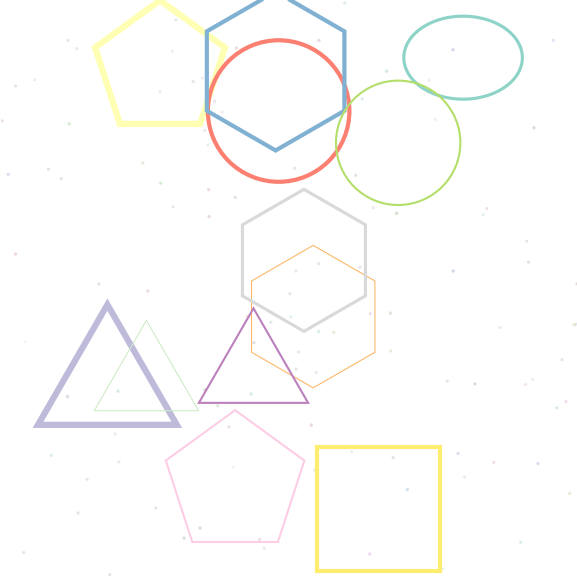[{"shape": "oval", "thickness": 1.5, "radius": 0.51, "center": [0.802, 0.899]}, {"shape": "pentagon", "thickness": 3, "radius": 0.59, "center": [0.277, 0.88]}, {"shape": "triangle", "thickness": 3, "radius": 0.69, "center": [0.186, 0.333]}, {"shape": "circle", "thickness": 2, "radius": 0.61, "center": [0.482, 0.807]}, {"shape": "hexagon", "thickness": 2, "radius": 0.69, "center": [0.477, 0.876]}, {"shape": "hexagon", "thickness": 0.5, "radius": 0.62, "center": [0.542, 0.451]}, {"shape": "circle", "thickness": 1, "radius": 0.54, "center": [0.689, 0.752]}, {"shape": "pentagon", "thickness": 1, "radius": 0.63, "center": [0.407, 0.163]}, {"shape": "hexagon", "thickness": 1.5, "radius": 0.61, "center": [0.526, 0.548]}, {"shape": "triangle", "thickness": 1, "radius": 0.55, "center": [0.439, 0.356]}, {"shape": "triangle", "thickness": 0.5, "radius": 0.52, "center": [0.254, 0.34]}, {"shape": "square", "thickness": 2, "radius": 0.54, "center": [0.655, 0.118]}]